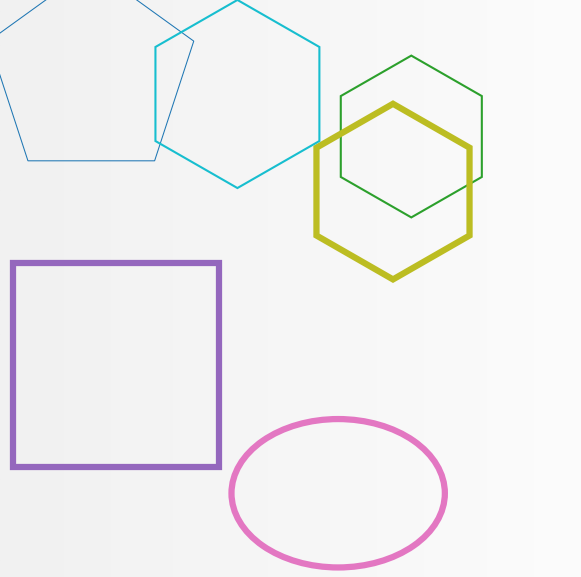[{"shape": "pentagon", "thickness": 0.5, "radius": 0.93, "center": [0.157, 0.871]}, {"shape": "hexagon", "thickness": 1, "radius": 0.7, "center": [0.708, 0.763]}, {"shape": "square", "thickness": 3, "radius": 0.88, "center": [0.2, 0.367]}, {"shape": "oval", "thickness": 3, "radius": 0.92, "center": [0.582, 0.145]}, {"shape": "hexagon", "thickness": 3, "radius": 0.76, "center": [0.676, 0.667]}, {"shape": "hexagon", "thickness": 1, "radius": 0.81, "center": [0.408, 0.836]}]